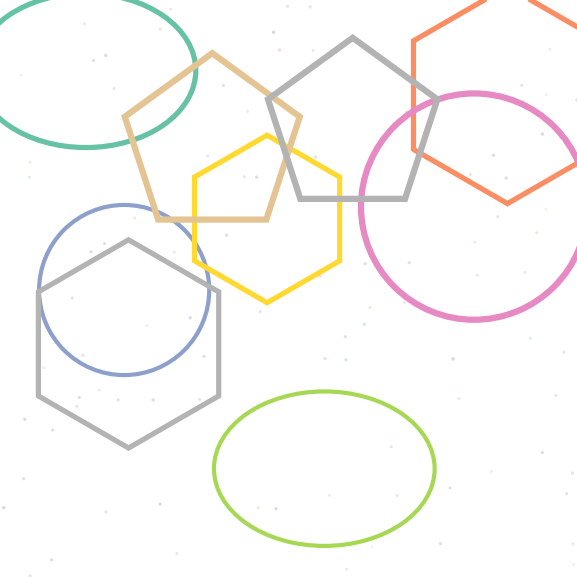[{"shape": "oval", "thickness": 2.5, "radius": 0.95, "center": [0.148, 0.877]}, {"shape": "hexagon", "thickness": 2.5, "radius": 0.94, "center": [0.879, 0.834]}, {"shape": "circle", "thickness": 2, "radius": 0.74, "center": [0.215, 0.497]}, {"shape": "circle", "thickness": 3, "radius": 0.98, "center": [0.821, 0.641]}, {"shape": "oval", "thickness": 2, "radius": 0.96, "center": [0.562, 0.188]}, {"shape": "hexagon", "thickness": 2.5, "radius": 0.73, "center": [0.463, 0.62]}, {"shape": "pentagon", "thickness": 3, "radius": 0.8, "center": [0.368, 0.748]}, {"shape": "pentagon", "thickness": 3, "radius": 0.77, "center": [0.611, 0.78]}, {"shape": "hexagon", "thickness": 2.5, "radius": 0.9, "center": [0.223, 0.404]}]